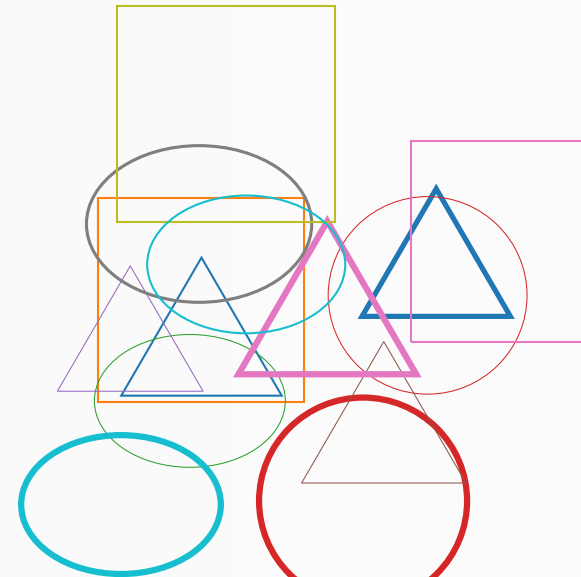[{"shape": "triangle", "thickness": 1, "radius": 0.8, "center": [0.347, 0.394]}, {"shape": "triangle", "thickness": 2.5, "radius": 0.74, "center": [0.75, 0.525]}, {"shape": "square", "thickness": 1, "radius": 0.89, "center": [0.346, 0.48]}, {"shape": "oval", "thickness": 0.5, "radius": 0.82, "center": [0.327, 0.305]}, {"shape": "circle", "thickness": 0.5, "radius": 0.86, "center": [0.736, 0.488]}, {"shape": "circle", "thickness": 3, "radius": 0.89, "center": [0.625, 0.132]}, {"shape": "triangle", "thickness": 0.5, "radius": 0.72, "center": [0.224, 0.394]}, {"shape": "triangle", "thickness": 0.5, "radius": 0.82, "center": [0.66, 0.244]}, {"shape": "square", "thickness": 1, "radius": 0.87, "center": [0.881, 0.581]}, {"shape": "triangle", "thickness": 3, "radius": 0.88, "center": [0.563, 0.439]}, {"shape": "oval", "thickness": 1.5, "radius": 0.97, "center": [0.343, 0.611]}, {"shape": "square", "thickness": 1, "radius": 0.94, "center": [0.389, 0.802]}, {"shape": "oval", "thickness": 3, "radius": 0.86, "center": [0.208, 0.125]}, {"shape": "oval", "thickness": 1, "radius": 0.85, "center": [0.424, 0.541]}]